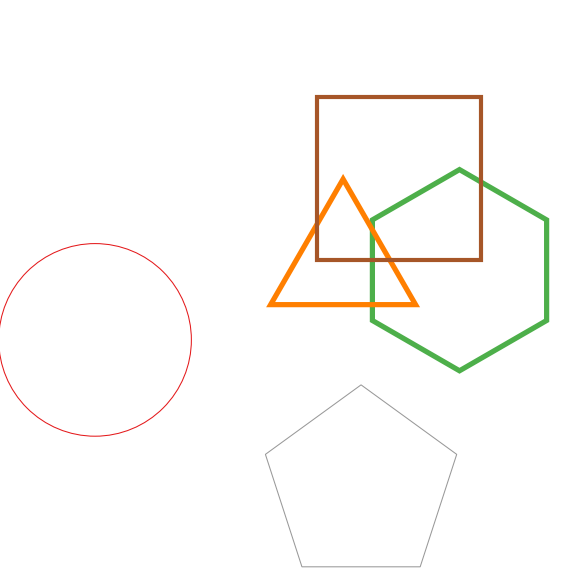[{"shape": "circle", "thickness": 0.5, "radius": 0.83, "center": [0.165, 0.411]}, {"shape": "hexagon", "thickness": 2.5, "radius": 0.87, "center": [0.796, 0.531]}, {"shape": "triangle", "thickness": 2.5, "radius": 0.72, "center": [0.594, 0.544]}, {"shape": "square", "thickness": 2, "radius": 0.71, "center": [0.691, 0.69]}, {"shape": "pentagon", "thickness": 0.5, "radius": 0.87, "center": [0.625, 0.159]}]